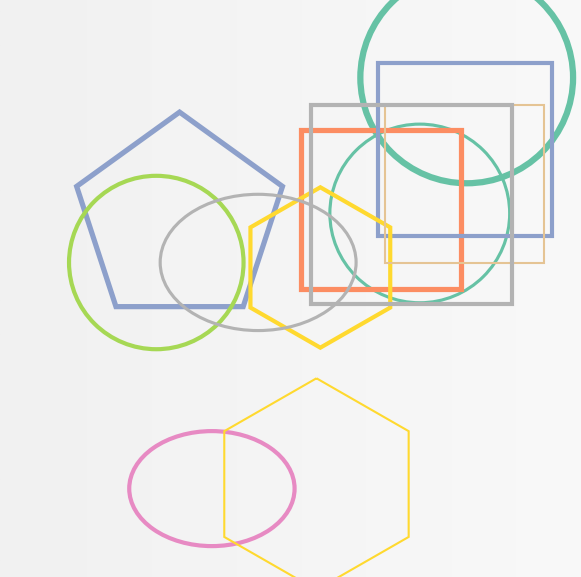[{"shape": "circle", "thickness": 3, "radius": 0.91, "center": [0.803, 0.865]}, {"shape": "circle", "thickness": 1.5, "radius": 0.77, "center": [0.722, 0.63]}, {"shape": "square", "thickness": 2.5, "radius": 0.69, "center": [0.656, 0.637]}, {"shape": "pentagon", "thickness": 2.5, "radius": 0.93, "center": [0.309, 0.619]}, {"shape": "square", "thickness": 2, "radius": 0.75, "center": [0.8, 0.741]}, {"shape": "oval", "thickness": 2, "radius": 0.71, "center": [0.365, 0.153]}, {"shape": "circle", "thickness": 2, "radius": 0.75, "center": [0.269, 0.545]}, {"shape": "hexagon", "thickness": 1, "radius": 0.92, "center": [0.544, 0.161]}, {"shape": "hexagon", "thickness": 2, "radius": 0.69, "center": [0.551, 0.536]}, {"shape": "square", "thickness": 1, "radius": 0.68, "center": [0.8, 0.68]}, {"shape": "oval", "thickness": 1.5, "radius": 0.84, "center": [0.444, 0.545]}, {"shape": "square", "thickness": 2, "radius": 0.86, "center": [0.708, 0.645]}]